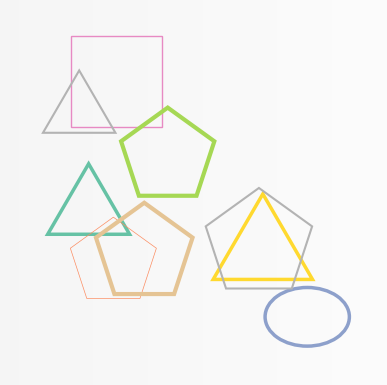[{"shape": "triangle", "thickness": 2.5, "radius": 0.61, "center": [0.229, 0.453]}, {"shape": "pentagon", "thickness": 0.5, "radius": 0.58, "center": [0.293, 0.319]}, {"shape": "oval", "thickness": 2.5, "radius": 0.54, "center": [0.793, 0.177]}, {"shape": "square", "thickness": 1, "radius": 0.59, "center": [0.3, 0.788]}, {"shape": "pentagon", "thickness": 3, "radius": 0.63, "center": [0.433, 0.594]}, {"shape": "triangle", "thickness": 2.5, "radius": 0.74, "center": [0.678, 0.348]}, {"shape": "pentagon", "thickness": 3, "radius": 0.66, "center": [0.372, 0.342]}, {"shape": "triangle", "thickness": 1.5, "radius": 0.54, "center": [0.204, 0.709]}, {"shape": "pentagon", "thickness": 1.5, "radius": 0.72, "center": [0.668, 0.367]}]